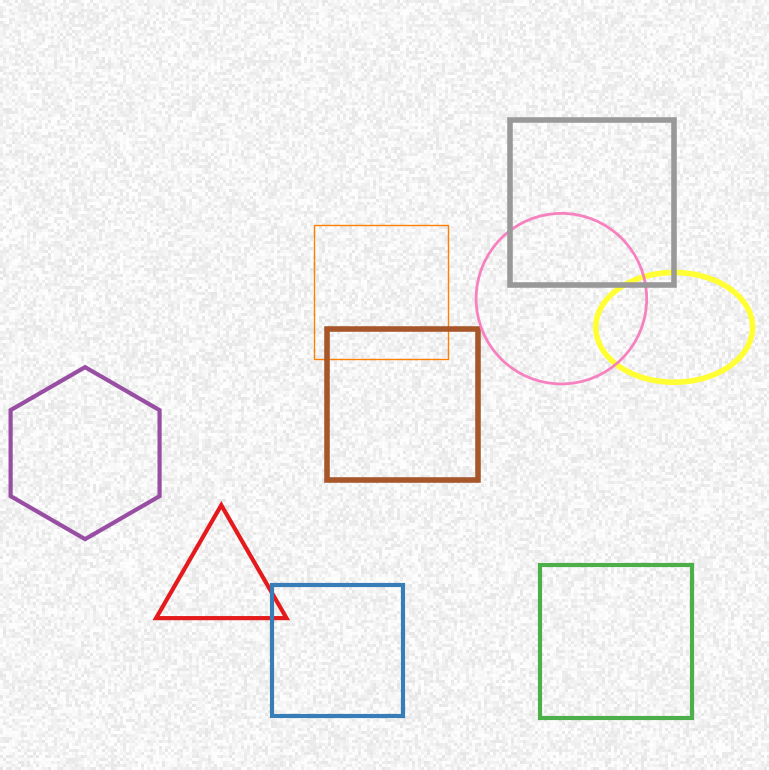[{"shape": "triangle", "thickness": 1.5, "radius": 0.49, "center": [0.287, 0.246]}, {"shape": "square", "thickness": 1.5, "radius": 0.43, "center": [0.439, 0.156]}, {"shape": "square", "thickness": 1.5, "radius": 0.49, "center": [0.8, 0.167]}, {"shape": "hexagon", "thickness": 1.5, "radius": 0.56, "center": [0.111, 0.411]}, {"shape": "square", "thickness": 0.5, "radius": 0.43, "center": [0.495, 0.621]}, {"shape": "oval", "thickness": 2, "radius": 0.51, "center": [0.876, 0.575]}, {"shape": "square", "thickness": 2, "radius": 0.49, "center": [0.523, 0.475]}, {"shape": "circle", "thickness": 1, "radius": 0.55, "center": [0.729, 0.612]}, {"shape": "square", "thickness": 2, "radius": 0.53, "center": [0.769, 0.737]}]